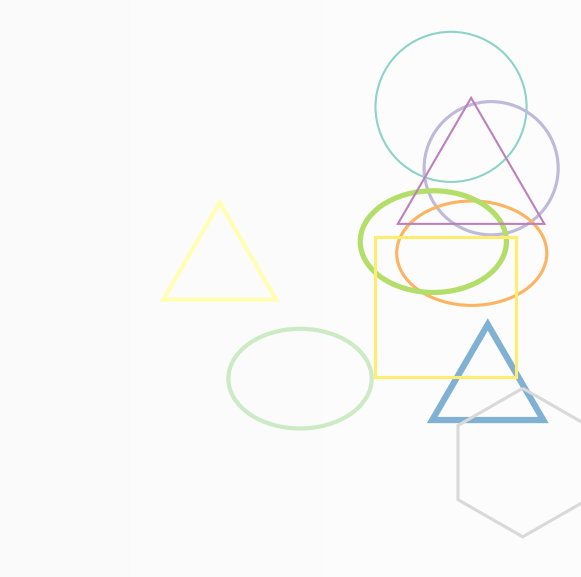[{"shape": "circle", "thickness": 1, "radius": 0.65, "center": [0.776, 0.814]}, {"shape": "triangle", "thickness": 2, "radius": 0.56, "center": [0.378, 0.536]}, {"shape": "circle", "thickness": 1.5, "radius": 0.58, "center": [0.845, 0.708]}, {"shape": "triangle", "thickness": 3, "radius": 0.55, "center": [0.839, 0.327]}, {"shape": "oval", "thickness": 1.5, "radius": 0.65, "center": [0.812, 0.561]}, {"shape": "oval", "thickness": 2.5, "radius": 0.63, "center": [0.746, 0.581]}, {"shape": "hexagon", "thickness": 1.5, "radius": 0.64, "center": [0.899, 0.198]}, {"shape": "triangle", "thickness": 1, "radius": 0.73, "center": [0.81, 0.684]}, {"shape": "oval", "thickness": 2, "radius": 0.62, "center": [0.516, 0.343]}, {"shape": "square", "thickness": 1.5, "radius": 0.6, "center": [0.767, 0.467]}]